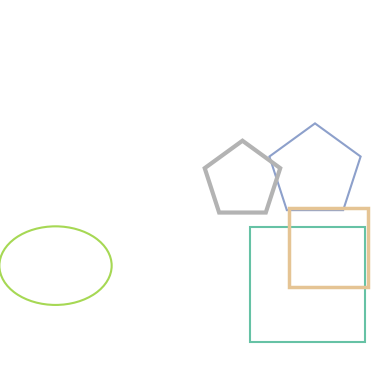[{"shape": "square", "thickness": 1.5, "radius": 0.75, "center": [0.8, 0.26]}, {"shape": "pentagon", "thickness": 1.5, "radius": 0.62, "center": [0.818, 0.555]}, {"shape": "oval", "thickness": 1.5, "radius": 0.73, "center": [0.144, 0.31]}, {"shape": "square", "thickness": 2.5, "radius": 0.51, "center": [0.854, 0.357]}, {"shape": "pentagon", "thickness": 3, "radius": 0.52, "center": [0.63, 0.531]}]